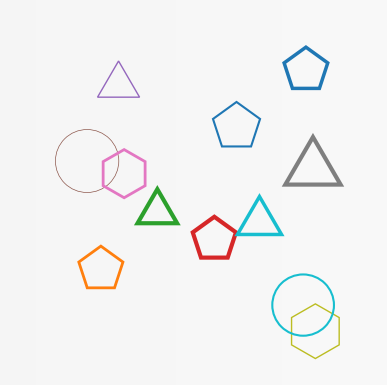[{"shape": "pentagon", "thickness": 1.5, "radius": 0.32, "center": [0.61, 0.671]}, {"shape": "pentagon", "thickness": 2.5, "radius": 0.3, "center": [0.79, 0.818]}, {"shape": "pentagon", "thickness": 2, "radius": 0.3, "center": [0.26, 0.301]}, {"shape": "triangle", "thickness": 3, "radius": 0.29, "center": [0.406, 0.45]}, {"shape": "pentagon", "thickness": 3, "radius": 0.29, "center": [0.553, 0.378]}, {"shape": "triangle", "thickness": 1, "radius": 0.31, "center": [0.306, 0.779]}, {"shape": "circle", "thickness": 0.5, "radius": 0.41, "center": [0.225, 0.582]}, {"shape": "hexagon", "thickness": 2, "radius": 0.31, "center": [0.32, 0.549]}, {"shape": "triangle", "thickness": 3, "radius": 0.41, "center": [0.808, 0.562]}, {"shape": "hexagon", "thickness": 1, "radius": 0.35, "center": [0.814, 0.14]}, {"shape": "triangle", "thickness": 2.5, "radius": 0.33, "center": [0.67, 0.424]}, {"shape": "circle", "thickness": 1.5, "radius": 0.4, "center": [0.782, 0.208]}]